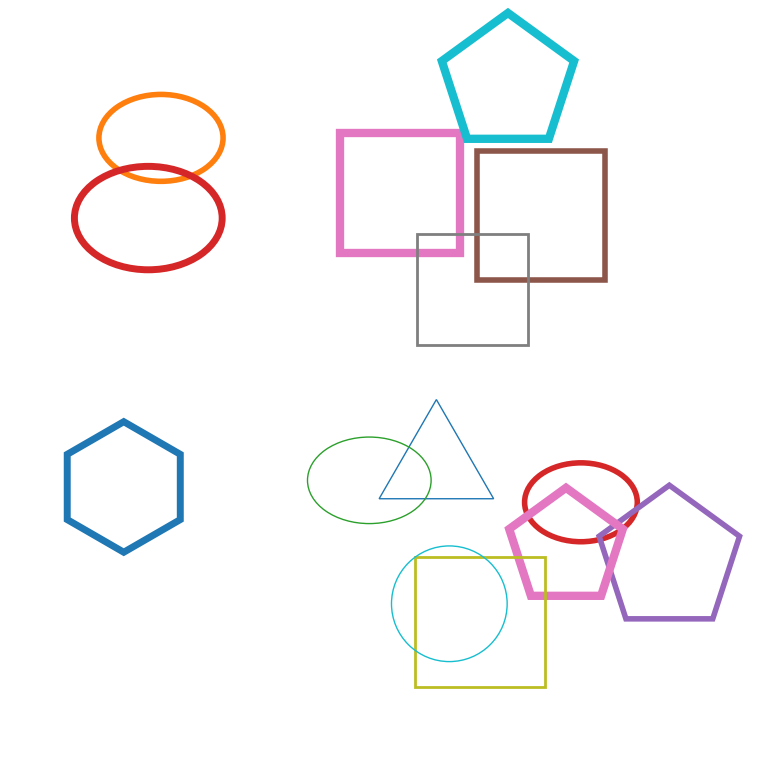[{"shape": "triangle", "thickness": 0.5, "radius": 0.43, "center": [0.567, 0.395]}, {"shape": "hexagon", "thickness": 2.5, "radius": 0.42, "center": [0.161, 0.368]}, {"shape": "oval", "thickness": 2, "radius": 0.4, "center": [0.209, 0.821]}, {"shape": "oval", "thickness": 0.5, "radius": 0.4, "center": [0.48, 0.376]}, {"shape": "oval", "thickness": 2, "radius": 0.37, "center": [0.754, 0.348]}, {"shape": "oval", "thickness": 2.5, "radius": 0.48, "center": [0.193, 0.717]}, {"shape": "pentagon", "thickness": 2, "radius": 0.48, "center": [0.869, 0.274]}, {"shape": "square", "thickness": 2, "radius": 0.42, "center": [0.702, 0.72]}, {"shape": "pentagon", "thickness": 3, "radius": 0.39, "center": [0.735, 0.289]}, {"shape": "square", "thickness": 3, "radius": 0.39, "center": [0.52, 0.749]}, {"shape": "square", "thickness": 1, "radius": 0.36, "center": [0.613, 0.624]}, {"shape": "square", "thickness": 1, "radius": 0.42, "center": [0.624, 0.192]}, {"shape": "pentagon", "thickness": 3, "radius": 0.45, "center": [0.66, 0.893]}, {"shape": "circle", "thickness": 0.5, "radius": 0.38, "center": [0.584, 0.216]}]